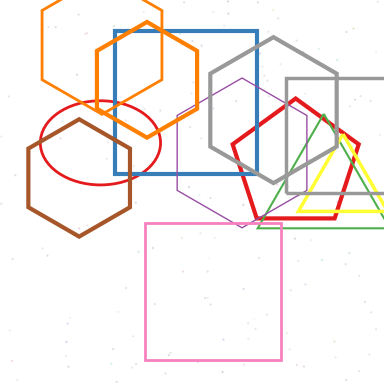[{"shape": "oval", "thickness": 2, "radius": 0.78, "center": [0.261, 0.629]}, {"shape": "pentagon", "thickness": 3, "radius": 0.86, "center": [0.768, 0.572]}, {"shape": "square", "thickness": 3, "radius": 0.93, "center": [0.483, 0.735]}, {"shape": "triangle", "thickness": 1.5, "radius": 0.99, "center": [0.841, 0.506]}, {"shape": "hexagon", "thickness": 1, "radius": 0.97, "center": [0.629, 0.603]}, {"shape": "hexagon", "thickness": 3, "radius": 0.75, "center": [0.382, 0.793]}, {"shape": "hexagon", "thickness": 2, "radius": 0.9, "center": [0.265, 0.883]}, {"shape": "triangle", "thickness": 2.5, "radius": 0.67, "center": [0.891, 0.518]}, {"shape": "hexagon", "thickness": 3, "radius": 0.76, "center": [0.206, 0.538]}, {"shape": "square", "thickness": 2, "radius": 0.89, "center": [0.553, 0.243]}, {"shape": "square", "thickness": 2.5, "radius": 0.75, "center": [0.892, 0.649]}, {"shape": "hexagon", "thickness": 3, "radius": 0.95, "center": [0.71, 0.714]}]